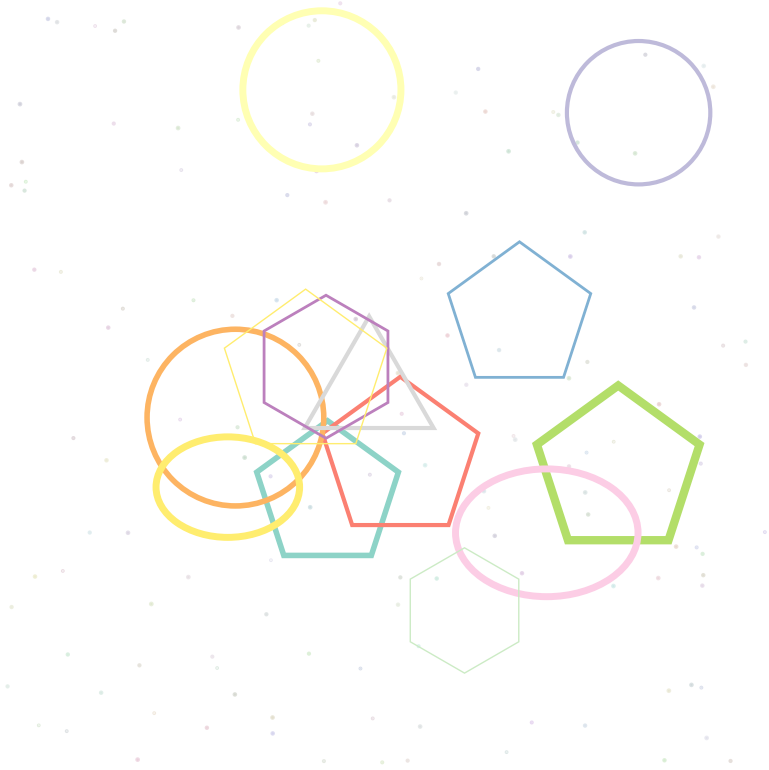[{"shape": "pentagon", "thickness": 2, "radius": 0.48, "center": [0.425, 0.357]}, {"shape": "circle", "thickness": 2.5, "radius": 0.51, "center": [0.418, 0.883]}, {"shape": "circle", "thickness": 1.5, "radius": 0.47, "center": [0.829, 0.854]}, {"shape": "pentagon", "thickness": 1.5, "radius": 0.53, "center": [0.52, 0.404]}, {"shape": "pentagon", "thickness": 1, "radius": 0.49, "center": [0.675, 0.589]}, {"shape": "circle", "thickness": 2, "radius": 0.57, "center": [0.306, 0.458]}, {"shape": "pentagon", "thickness": 3, "radius": 0.56, "center": [0.803, 0.388]}, {"shape": "oval", "thickness": 2.5, "radius": 0.59, "center": [0.71, 0.308]}, {"shape": "triangle", "thickness": 1.5, "radius": 0.48, "center": [0.479, 0.492]}, {"shape": "hexagon", "thickness": 1, "radius": 0.46, "center": [0.423, 0.524]}, {"shape": "hexagon", "thickness": 0.5, "radius": 0.41, "center": [0.603, 0.207]}, {"shape": "oval", "thickness": 2.5, "radius": 0.47, "center": [0.296, 0.367]}, {"shape": "pentagon", "thickness": 0.5, "radius": 0.55, "center": [0.397, 0.514]}]